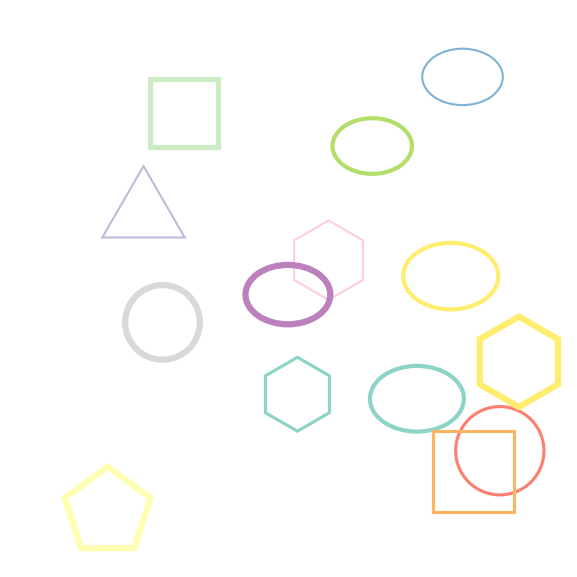[{"shape": "hexagon", "thickness": 1.5, "radius": 0.32, "center": [0.515, 0.316]}, {"shape": "oval", "thickness": 2, "radius": 0.41, "center": [0.722, 0.309]}, {"shape": "pentagon", "thickness": 3, "radius": 0.39, "center": [0.186, 0.113]}, {"shape": "triangle", "thickness": 1, "radius": 0.41, "center": [0.248, 0.629]}, {"shape": "circle", "thickness": 1.5, "radius": 0.38, "center": [0.865, 0.219]}, {"shape": "oval", "thickness": 1, "radius": 0.35, "center": [0.801, 0.866]}, {"shape": "square", "thickness": 1.5, "radius": 0.35, "center": [0.821, 0.183]}, {"shape": "oval", "thickness": 2, "radius": 0.34, "center": [0.645, 0.746]}, {"shape": "hexagon", "thickness": 1, "radius": 0.34, "center": [0.569, 0.549]}, {"shape": "circle", "thickness": 3, "radius": 0.32, "center": [0.281, 0.441]}, {"shape": "oval", "thickness": 3, "radius": 0.37, "center": [0.499, 0.489]}, {"shape": "square", "thickness": 2.5, "radius": 0.29, "center": [0.319, 0.804]}, {"shape": "oval", "thickness": 2, "radius": 0.41, "center": [0.781, 0.521]}, {"shape": "hexagon", "thickness": 3, "radius": 0.39, "center": [0.898, 0.373]}]